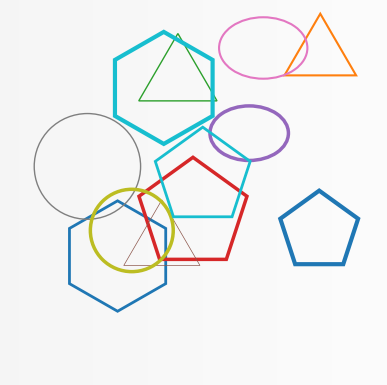[{"shape": "hexagon", "thickness": 2, "radius": 0.72, "center": [0.303, 0.335]}, {"shape": "pentagon", "thickness": 3, "radius": 0.53, "center": [0.824, 0.399]}, {"shape": "triangle", "thickness": 1.5, "radius": 0.53, "center": [0.827, 0.858]}, {"shape": "triangle", "thickness": 1, "radius": 0.58, "center": [0.459, 0.796]}, {"shape": "pentagon", "thickness": 2.5, "radius": 0.73, "center": [0.498, 0.445]}, {"shape": "oval", "thickness": 2.5, "radius": 0.51, "center": [0.643, 0.654]}, {"shape": "triangle", "thickness": 0.5, "radius": 0.57, "center": [0.418, 0.367]}, {"shape": "oval", "thickness": 1.5, "radius": 0.57, "center": [0.679, 0.875]}, {"shape": "circle", "thickness": 1, "radius": 0.69, "center": [0.226, 0.568]}, {"shape": "circle", "thickness": 2.5, "radius": 0.53, "center": [0.34, 0.401]}, {"shape": "pentagon", "thickness": 2, "radius": 0.64, "center": [0.523, 0.541]}, {"shape": "hexagon", "thickness": 3, "radius": 0.73, "center": [0.423, 0.772]}]